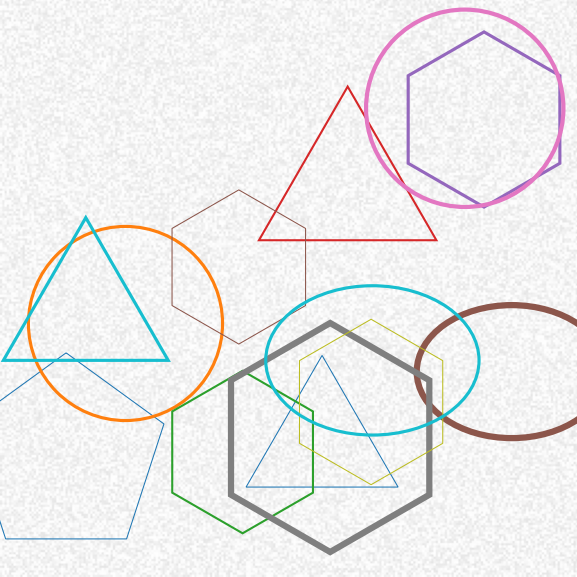[{"shape": "triangle", "thickness": 0.5, "radius": 0.76, "center": [0.558, 0.232]}, {"shape": "pentagon", "thickness": 0.5, "radius": 0.89, "center": [0.114, 0.21]}, {"shape": "circle", "thickness": 1.5, "radius": 0.84, "center": [0.217, 0.439]}, {"shape": "hexagon", "thickness": 1, "radius": 0.7, "center": [0.42, 0.216]}, {"shape": "triangle", "thickness": 1, "radius": 0.89, "center": [0.602, 0.672]}, {"shape": "hexagon", "thickness": 1.5, "radius": 0.76, "center": [0.838, 0.792]}, {"shape": "oval", "thickness": 3, "radius": 0.82, "center": [0.886, 0.356]}, {"shape": "hexagon", "thickness": 0.5, "radius": 0.67, "center": [0.414, 0.537]}, {"shape": "circle", "thickness": 2, "radius": 0.85, "center": [0.805, 0.812]}, {"shape": "hexagon", "thickness": 3, "radius": 0.99, "center": [0.572, 0.242]}, {"shape": "hexagon", "thickness": 0.5, "radius": 0.72, "center": [0.643, 0.303]}, {"shape": "oval", "thickness": 1.5, "radius": 0.92, "center": [0.645, 0.375]}, {"shape": "triangle", "thickness": 1.5, "radius": 0.82, "center": [0.149, 0.458]}]